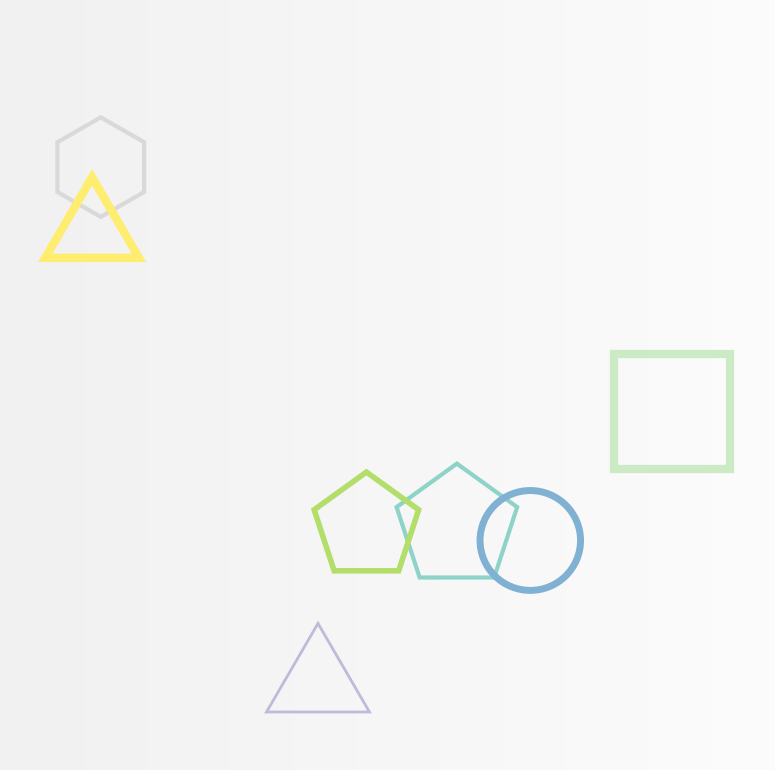[{"shape": "pentagon", "thickness": 1.5, "radius": 0.41, "center": [0.59, 0.316]}, {"shape": "triangle", "thickness": 1, "radius": 0.38, "center": [0.41, 0.114]}, {"shape": "circle", "thickness": 2.5, "radius": 0.32, "center": [0.684, 0.298]}, {"shape": "pentagon", "thickness": 2, "radius": 0.35, "center": [0.473, 0.316]}, {"shape": "hexagon", "thickness": 1.5, "radius": 0.32, "center": [0.13, 0.783]}, {"shape": "square", "thickness": 3, "radius": 0.37, "center": [0.868, 0.465]}, {"shape": "triangle", "thickness": 3, "radius": 0.35, "center": [0.119, 0.7]}]